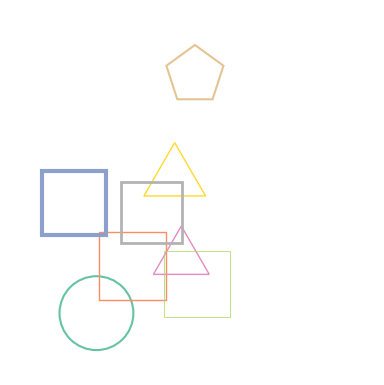[{"shape": "circle", "thickness": 1.5, "radius": 0.48, "center": [0.251, 0.187]}, {"shape": "square", "thickness": 1, "radius": 0.44, "center": [0.344, 0.309]}, {"shape": "square", "thickness": 3, "radius": 0.42, "center": [0.192, 0.472]}, {"shape": "triangle", "thickness": 1, "radius": 0.42, "center": [0.471, 0.329]}, {"shape": "square", "thickness": 0.5, "radius": 0.43, "center": [0.513, 0.262]}, {"shape": "triangle", "thickness": 1, "radius": 0.46, "center": [0.454, 0.537]}, {"shape": "pentagon", "thickness": 1.5, "radius": 0.39, "center": [0.506, 0.805]}, {"shape": "square", "thickness": 2, "radius": 0.39, "center": [0.394, 0.447]}]